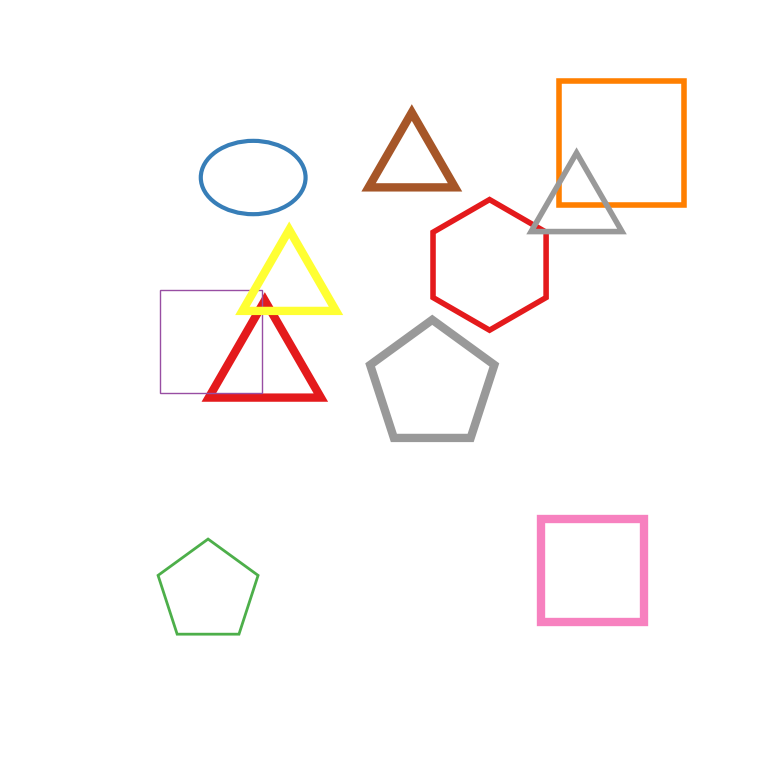[{"shape": "hexagon", "thickness": 2, "radius": 0.42, "center": [0.636, 0.656]}, {"shape": "triangle", "thickness": 3, "radius": 0.42, "center": [0.344, 0.526]}, {"shape": "oval", "thickness": 1.5, "radius": 0.34, "center": [0.329, 0.769]}, {"shape": "pentagon", "thickness": 1, "radius": 0.34, "center": [0.27, 0.232]}, {"shape": "square", "thickness": 0.5, "radius": 0.33, "center": [0.274, 0.556]}, {"shape": "square", "thickness": 2, "radius": 0.41, "center": [0.807, 0.814]}, {"shape": "triangle", "thickness": 3, "radius": 0.35, "center": [0.376, 0.631]}, {"shape": "triangle", "thickness": 3, "radius": 0.32, "center": [0.535, 0.789]}, {"shape": "square", "thickness": 3, "radius": 0.33, "center": [0.77, 0.259]}, {"shape": "pentagon", "thickness": 3, "radius": 0.42, "center": [0.561, 0.5]}, {"shape": "triangle", "thickness": 2, "radius": 0.34, "center": [0.749, 0.733]}]